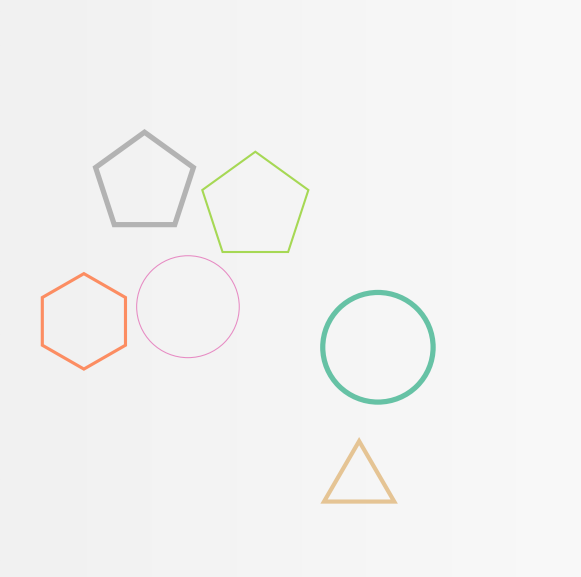[{"shape": "circle", "thickness": 2.5, "radius": 0.47, "center": [0.65, 0.398]}, {"shape": "hexagon", "thickness": 1.5, "radius": 0.41, "center": [0.144, 0.443]}, {"shape": "circle", "thickness": 0.5, "radius": 0.44, "center": [0.323, 0.468]}, {"shape": "pentagon", "thickness": 1, "radius": 0.48, "center": [0.439, 0.64]}, {"shape": "triangle", "thickness": 2, "radius": 0.35, "center": [0.618, 0.165]}, {"shape": "pentagon", "thickness": 2.5, "radius": 0.44, "center": [0.249, 0.682]}]